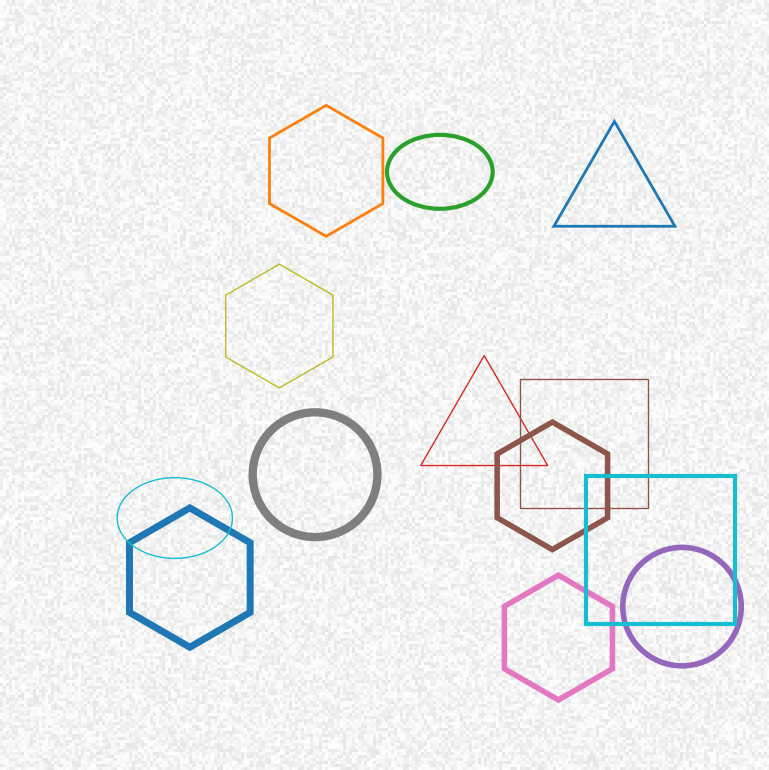[{"shape": "hexagon", "thickness": 2.5, "radius": 0.45, "center": [0.247, 0.25]}, {"shape": "triangle", "thickness": 1, "radius": 0.45, "center": [0.798, 0.752]}, {"shape": "hexagon", "thickness": 1, "radius": 0.43, "center": [0.424, 0.778]}, {"shape": "oval", "thickness": 1.5, "radius": 0.34, "center": [0.571, 0.777]}, {"shape": "triangle", "thickness": 0.5, "radius": 0.48, "center": [0.629, 0.443]}, {"shape": "circle", "thickness": 2, "radius": 0.38, "center": [0.886, 0.212]}, {"shape": "hexagon", "thickness": 2, "radius": 0.41, "center": [0.717, 0.369]}, {"shape": "square", "thickness": 0.5, "radius": 0.42, "center": [0.759, 0.424]}, {"shape": "hexagon", "thickness": 2, "radius": 0.41, "center": [0.725, 0.172]}, {"shape": "circle", "thickness": 3, "radius": 0.4, "center": [0.409, 0.384]}, {"shape": "hexagon", "thickness": 0.5, "radius": 0.4, "center": [0.363, 0.577]}, {"shape": "oval", "thickness": 0.5, "radius": 0.37, "center": [0.227, 0.327]}, {"shape": "square", "thickness": 1.5, "radius": 0.48, "center": [0.858, 0.286]}]